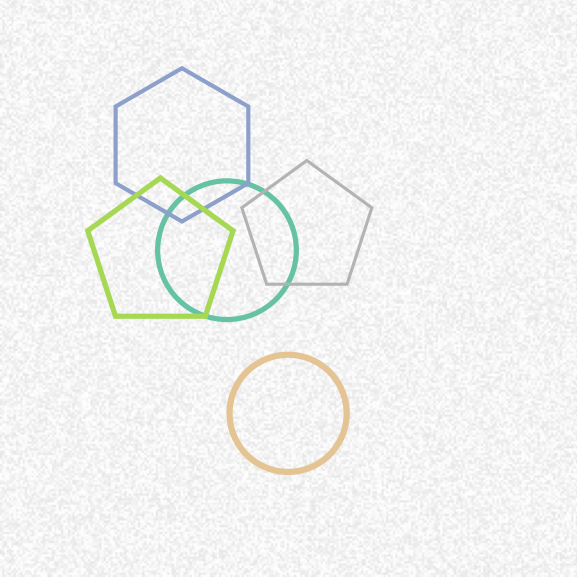[{"shape": "circle", "thickness": 2.5, "radius": 0.6, "center": [0.393, 0.566]}, {"shape": "hexagon", "thickness": 2, "radius": 0.66, "center": [0.315, 0.748]}, {"shape": "pentagon", "thickness": 2.5, "radius": 0.66, "center": [0.278, 0.559]}, {"shape": "circle", "thickness": 3, "radius": 0.51, "center": [0.499, 0.283]}, {"shape": "pentagon", "thickness": 1.5, "radius": 0.59, "center": [0.531, 0.603]}]